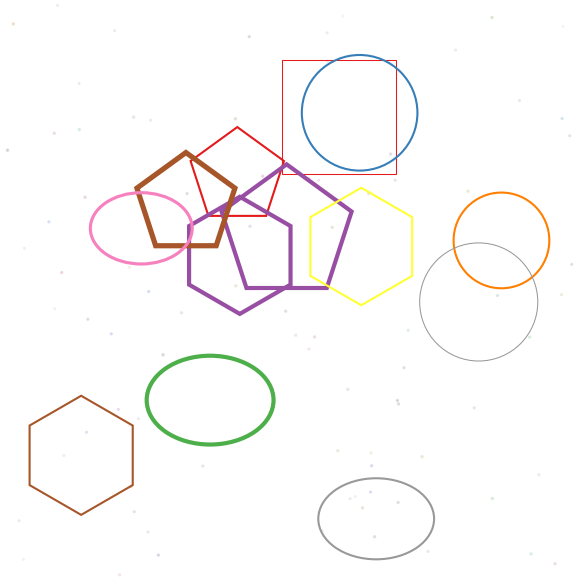[{"shape": "pentagon", "thickness": 1, "radius": 0.43, "center": [0.411, 0.694]}, {"shape": "square", "thickness": 0.5, "radius": 0.49, "center": [0.587, 0.796]}, {"shape": "circle", "thickness": 1, "radius": 0.5, "center": [0.623, 0.804]}, {"shape": "oval", "thickness": 2, "radius": 0.55, "center": [0.364, 0.306]}, {"shape": "pentagon", "thickness": 2, "radius": 0.59, "center": [0.496, 0.596]}, {"shape": "hexagon", "thickness": 2, "radius": 0.51, "center": [0.415, 0.557]}, {"shape": "circle", "thickness": 1, "radius": 0.41, "center": [0.868, 0.583]}, {"shape": "hexagon", "thickness": 1, "radius": 0.51, "center": [0.626, 0.572]}, {"shape": "hexagon", "thickness": 1, "radius": 0.52, "center": [0.141, 0.211]}, {"shape": "pentagon", "thickness": 2.5, "radius": 0.45, "center": [0.322, 0.646]}, {"shape": "oval", "thickness": 1.5, "radius": 0.44, "center": [0.245, 0.604]}, {"shape": "oval", "thickness": 1, "radius": 0.5, "center": [0.651, 0.101]}, {"shape": "circle", "thickness": 0.5, "radius": 0.51, "center": [0.829, 0.476]}]